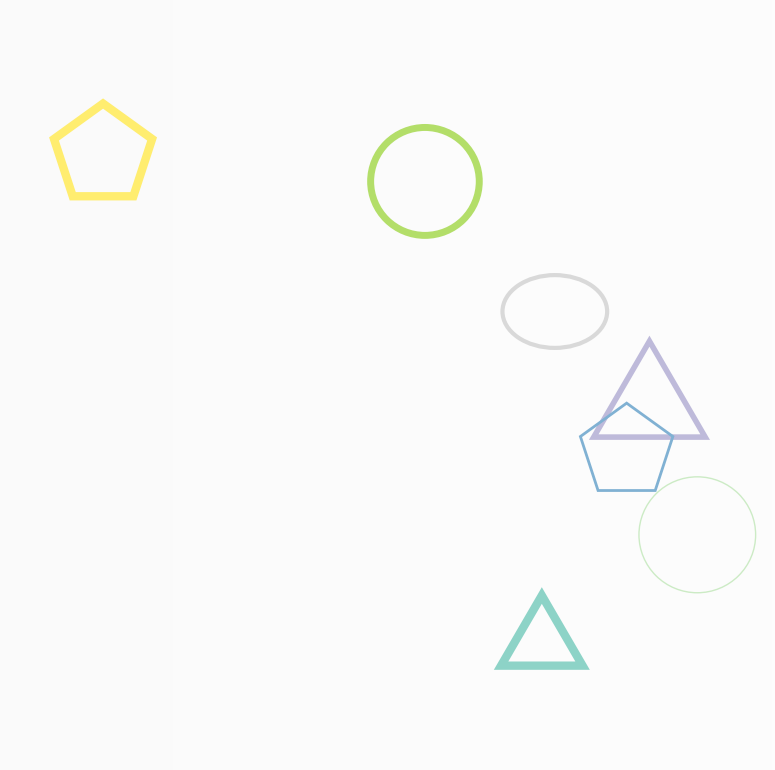[{"shape": "triangle", "thickness": 3, "radius": 0.3, "center": [0.699, 0.166]}, {"shape": "triangle", "thickness": 2, "radius": 0.42, "center": [0.838, 0.474]}, {"shape": "pentagon", "thickness": 1, "radius": 0.31, "center": [0.809, 0.414]}, {"shape": "circle", "thickness": 2.5, "radius": 0.35, "center": [0.548, 0.764]}, {"shape": "oval", "thickness": 1.5, "radius": 0.34, "center": [0.716, 0.595]}, {"shape": "circle", "thickness": 0.5, "radius": 0.38, "center": [0.9, 0.305]}, {"shape": "pentagon", "thickness": 3, "radius": 0.33, "center": [0.133, 0.799]}]